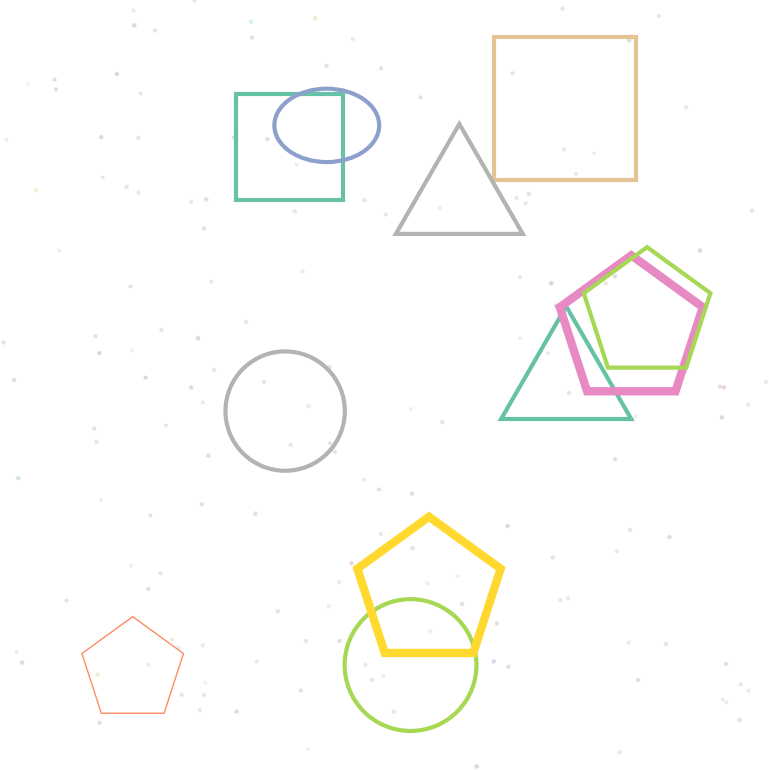[{"shape": "triangle", "thickness": 1.5, "radius": 0.49, "center": [0.735, 0.505]}, {"shape": "square", "thickness": 1.5, "radius": 0.35, "center": [0.376, 0.809]}, {"shape": "pentagon", "thickness": 0.5, "radius": 0.35, "center": [0.172, 0.13]}, {"shape": "oval", "thickness": 1.5, "radius": 0.34, "center": [0.424, 0.837]}, {"shape": "pentagon", "thickness": 3, "radius": 0.49, "center": [0.82, 0.571]}, {"shape": "circle", "thickness": 1.5, "radius": 0.43, "center": [0.533, 0.136]}, {"shape": "pentagon", "thickness": 1.5, "radius": 0.43, "center": [0.84, 0.593]}, {"shape": "pentagon", "thickness": 3, "radius": 0.49, "center": [0.557, 0.231]}, {"shape": "square", "thickness": 1.5, "radius": 0.46, "center": [0.734, 0.859]}, {"shape": "triangle", "thickness": 1.5, "radius": 0.48, "center": [0.597, 0.744]}, {"shape": "circle", "thickness": 1.5, "radius": 0.39, "center": [0.37, 0.466]}]